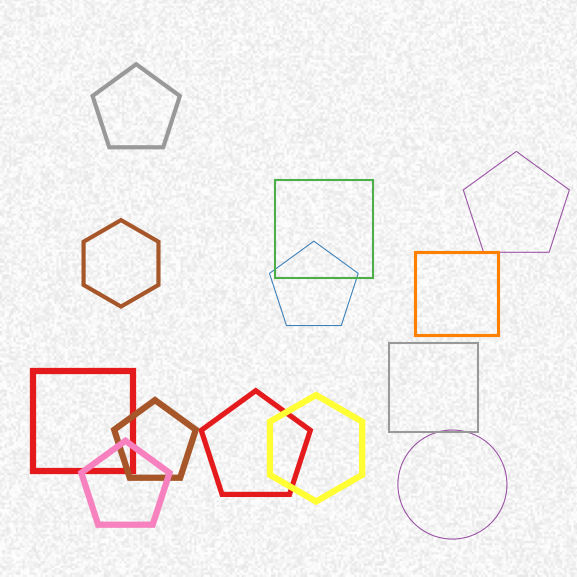[{"shape": "square", "thickness": 3, "radius": 0.43, "center": [0.143, 0.27]}, {"shape": "pentagon", "thickness": 2.5, "radius": 0.5, "center": [0.443, 0.223]}, {"shape": "pentagon", "thickness": 0.5, "radius": 0.4, "center": [0.543, 0.501]}, {"shape": "square", "thickness": 1, "radius": 0.42, "center": [0.562, 0.603]}, {"shape": "circle", "thickness": 0.5, "radius": 0.47, "center": [0.783, 0.16]}, {"shape": "pentagon", "thickness": 0.5, "radius": 0.48, "center": [0.894, 0.64]}, {"shape": "square", "thickness": 1.5, "radius": 0.36, "center": [0.791, 0.491]}, {"shape": "hexagon", "thickness": 3, "radius": 0.46, "center": [0.547, 0.223]}, {"shape": "pentagon", "thickness": 3, "radius": 0.37, "center": [0.268, 0.232]}, {"shape": "hexagon", "thickness": 2, "radius": 0.37, "center": [0.21, 0.543]}, {"shape": "pentagon", "thickness": 3, "radius": 0.4, "center": [0.217, 0.156]}, {"shape": "pentagon", "thickness": 2, "radius": 0.4, "center": [0.236, 0.808]}, {"shape": "square", "thickness": 1, "radius": 0.38, "center": [0.751, 0.328]}]